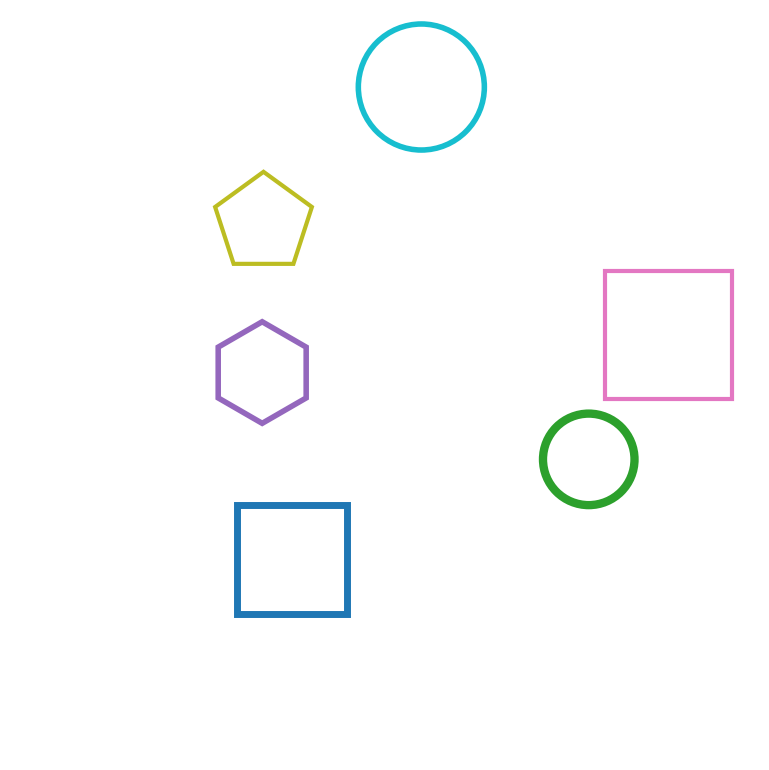[{"shape": "square", "thickness": 2.5, "radius": 0.36, "center": [0.379, 0.274]}, {"shape": "circle", "thickness": 3, "radius": 0.3, "center": [0.765, 0.403]}, {"shape": "hexagon", "thickness": 2, "radius": 0.33, "center": [0.341, 0.516]}, {"shape": "square", "thickness": 1.5, "radius": 0.41, "center": [0.869, 0.565]}, {"shape": "pentagon", "thickness": 1.5, "radius": 0.33, "center": [0.342, 0.711]}, {"shape": "circle", "thickness": 2, "radius": 0.41, "center": [0.547, 0.887]}]